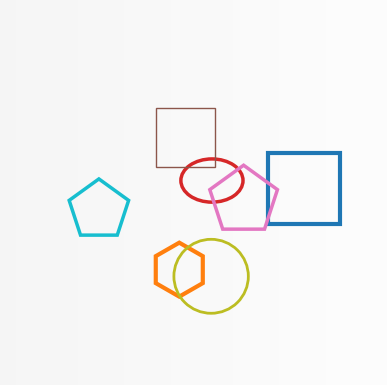[{"shape": "square", "thickness": 3, "radius": 0.46, "center": [0.784, 0.511]}, {"shape": "hexagon", "thickness": 3, "radius": 0.35, "center": [0.463, 0.3]}, {"shape": "oval", "thickness": 2.5, "radius": 0.4, "center": [0.547, 0.531]}, {"shape": "square", "thickness": 1, "radius": 0.38, "center": [0.478, 0.643]}, {"shape": "pentagon", "thickness": 2.5, "radius": 0.46, "center": [0.629, 0.479]}, {"shape": "circle", "thickness": 2, "radius": 0.48, "center": [0.545, 0.282]}, {"shape": "pentagon", "thickness": 2.5, "radius": 0.4, "center": [0.255, 0.455]}]